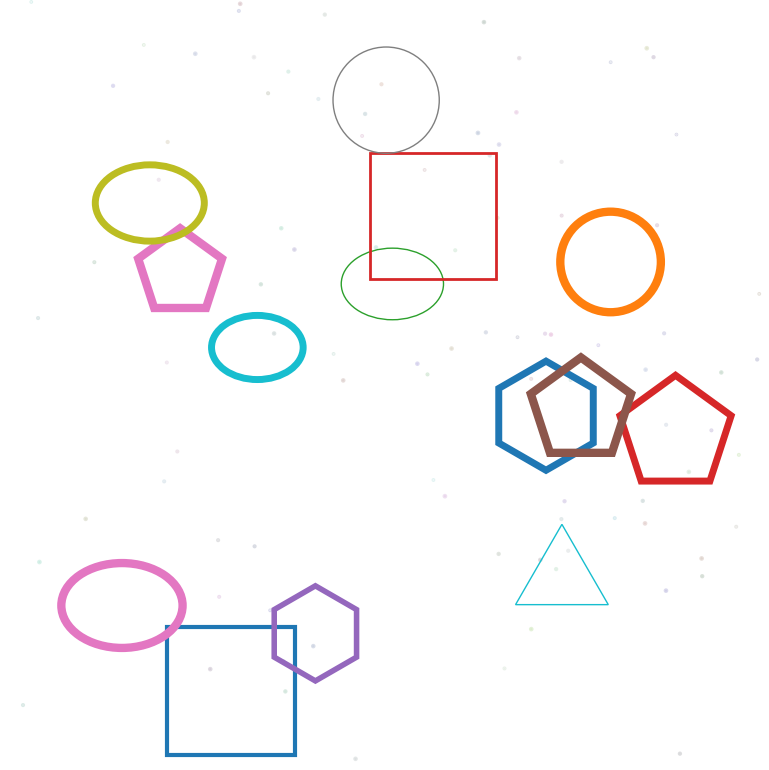[{"shape": "hexagon", "thickness": 2.5, "radius": 0.35, "center": [0.709, 0.46]}, {"shape": "square", "thickness": 1.5, "radius": 0.42, "center": [0.3, 0.103]}, {"shape": "circle", "thickness": 3, "radius": 0.33, "center": [0.793, 0.66]}, {"shape": "oval", "thickness": 0.5, "radius": 0.33, "center": [0.51, 0.631]}, {"shape": "pentagon", "thickness": 2.5, "radius": 0.38, "center": [0.877, 0.437]}, {"shape": "square", "thickness": 1, "radius": 0.41, "center": [0.562, 0.719]}, {"shape": "hexagon", "thickness": 2, "radius": 0.31, "center": [0.41, 0.177]}, {"shape": "pentagon", "thickness": 3, "radius": 0.34, "center": [0.754, 0.467]}, {"shape": "pentagon", "thickness": 3, "radius": 0.29, "center": [0.234, 0.646]}, {"shape": "oval", "thickness": 3, "radius": 0.39, "center": [0.158, 0.214]}, {"shape": "circle", "thickness": 0.5, "radius": 0.34, "center": [0.501, 0.87]}, {"shape": "oval", "thickness": 2.5, "radius": 0.35, "center": [0.195, 0.736]}, {"shape": "oval", "thickness": 2.5, "radius": 0.3, "center": [0.334, 0.549]}, {"shape": "triangle", "thickness": 0.5, "radius": 0.35, "center": [0.73, 0.25]}]